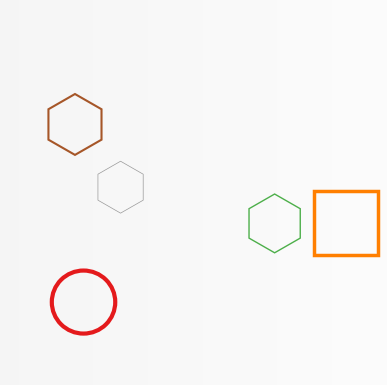[{"shape": "circle", "thickness": 3, "radius": 0.41, "center": [0.216, 0.215]}, {"shape": "hexagon", "thickness": 1, "radius": 0.38, "center": [0.709, 0.42]}, {"shape": "square", "thickness": 2.5, "radius": 0.41, "center": [0.893, 0.42]}, {"shape": "hexagon", "thickness": 1.5, "radius": 0.4, "center": [0.193, 0.677]}, {"shape": "hexagon", "thickness": 0.5, "radius": 0.34, "center": [0.311, 0.514]}]